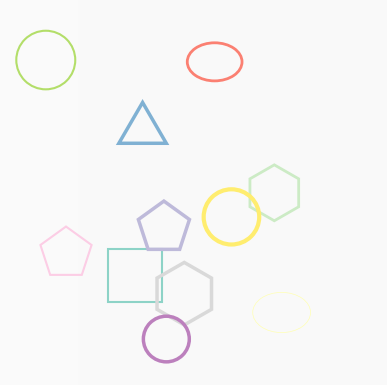[{"shape": "square", "thickness": 1.5, "radius": 0.35, "center": [0.348, 0.284]}, {"shape": "oval", "thickness": 0.5, "radius": 0.37, "center": [0.727, 0.188]}, {"shape": "pentagon", "thickness": 2.5, "radius": 0.35, "center": [0.423, 0.408]}, {"shape": "oval", "thickness": 2, "radius": 0.35, "center": [0.554, 0.839]}, {"shape": "triangle", "thickness": 2.5, "radius": 0.35, "center": [0.368, 0.663]}, {"shape": "circle", "thickness": 1.5, "radius": 0.38, "center": [0.118, 0.844]}, {"shape": "pentagon", "thickness": 1.5, "radius": 0.35, "center": [0.17, 0.342]}, {"shape": "hexagon", "thickness": 2.5, "radius": 0.41, "center": [0.476, 0.237]}, {"shape": "circle", "thickness": 2.5, "radius": 0.3, "center": [0.429, 0.119]}, {"shape": "hexagon", "thickness": 2, "radius": 0.36, "center": [0.708, 0.499]}, {"shape": "circle", "thickness": 3, "radius": 0.36, "center": [0.597, 0.437]}]